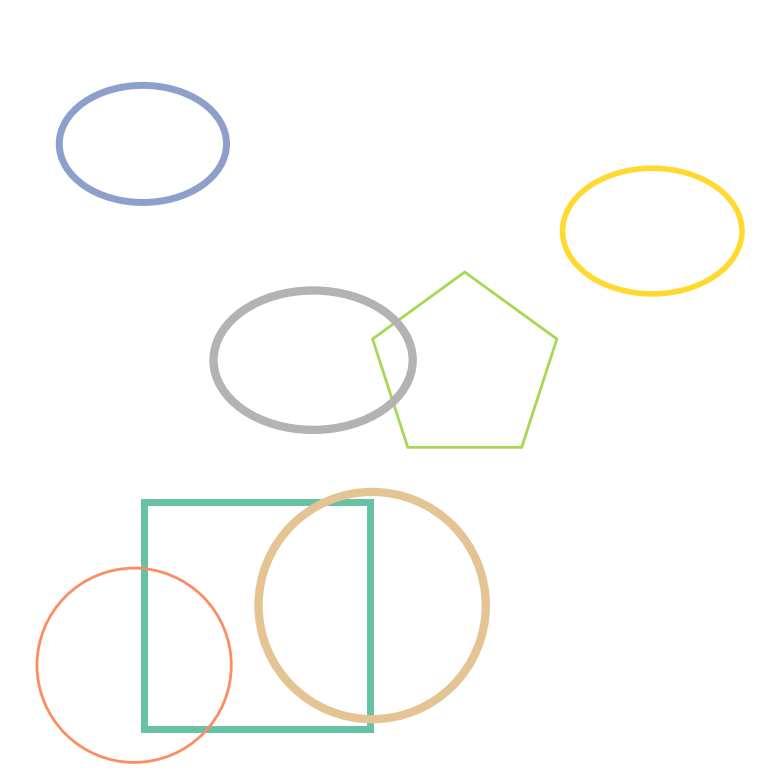[{"shape": "square", "thickness": 2.5, "radius": 0.73, "center": [0.334, 0.201]}, {"shape": "circle", "thickness": 1, "radius": 0.63, "center": [0.174, 0.136]}, {"shape": "oval", "thickness": 2.5, "radius": 0.54, "center": [0.186, 0.813]}, {"shape": "pentagon", "thickness": 1, "radius": 0.63, "center": [0.604, 0.521]}, {"shape": "oval", "thickness": 2, "radius": 0.58, "center": [0.847, 0.7]}, {"shape": "circle", "thickness": 3, "radius": 0.74, "center": [0.483, 0.214]}, {"shape": "oval", "thickness": 3, "radius": 0.65, "center": [0.407, 0.532]}]